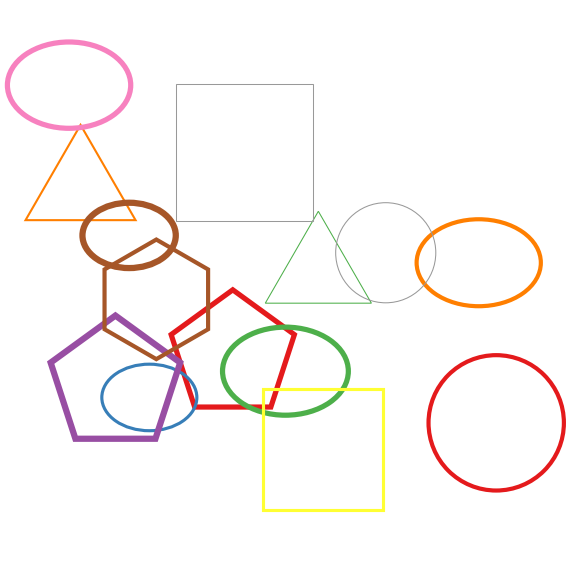[{"shape": "circle", "thickness": 2, "radius": 0.59, "center": [0.859, 0.267]}, {"shape": "pentagon", "thickness": 2.5, "radius": 0.56, "center": [0.403, 0.385]}, {"shape": "oval", "thickness": 1.5, "radius": 0.41, "center": [0.259, 0.311]}, {"shape": "triangle", "thickness": 0.5, "radius": 0.53, "center": [0.551, 0.527]}, {"shape": "oval", "thickness": 2.5, "radius": 0.54, "center": [0.494, 0.356]}, {"shape": "pentagon", "thickness": 3, "radius": 0.59, "center": [0.2, 0.335]}, {"shape": "oval", "thickness": 2, "radius": 0.54, "center": [0.829, 0.544]}, {"shape": "triangle", "thickness": 1, "radius": 0.55, "center": [0.139, 0.673]}, {"shape": "square", "thickness": 1.5, "radius": 0.52, "center": [0.56, 0.221]}, {"shape": "hexagon", "thickness": 2, "radius": 0.52, "center": [0.271, 0.481]}, {"shape": "oval", "thickness": 3, "radius": 0.4, "center": [0.224, 0.592]}, {"shape": "oval", "thickness": 2.5, "radius": 0.53, "center": [0.12, 0.852]}, {"shape": "square", "thickness": 0.5, "radius": 0.59, "center": [0.423, 0.735]}, {"shape": "circle", "thickness": 0.5, "radius": 0.43, "center": [0.668, 0.561]}]